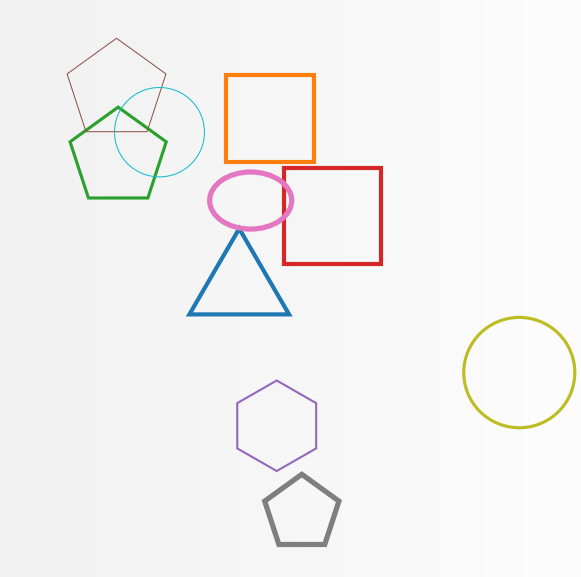[{"shape": "triangle", "thickness": 2, "radius": 0.49, "center": [0.412, 0.504]}, {"shape": "square", "thickness": 2, "radius": 0.38, "center": [0.465, 0.794]}, {"shape": "pentagon", "thickness": 1.5, "radius": 0.43, "center": [0.203, 0.727]}, {"shape": "square", "thickness": 2, "radius": 0.42, "center": [0.572, 0.625]}, {"shape": "hexagon", "thickness": 1, "radius": 0.39, "center": [0.476, 0.262]}, {"shape": "pentagon", "thickness": 0.5, "radius": 0.45, "center": [0.2, 0.843]}, {"shape": "oval", "thickness": 2.5, "radius": 0.35, "center": [0.431, 0.652]}, {"shape": "pentagon", "thickness": 2.5, "radius": 0.34, "center": [0.519, 0.111]}, {"shape": "circle", "thickness": 1.5, "radius": 0.48, "center": [0.893, 0.354]}, {"shape": "circle", "thickness": 0.5, "radius": 0.39, "center": [0.274, 0.77]}]